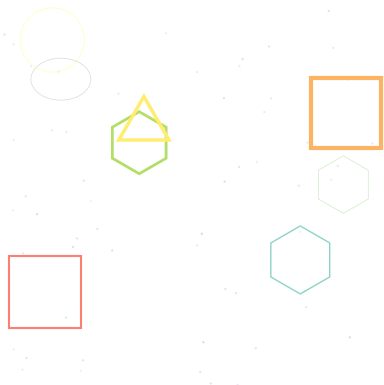[{"shape": "hexagon", "thickness": 1, "radius": 0.44, "center": [0.78, 0.325]}, {"shape": "circle", "thickness": 0.5, "radius": 0.42, "center": [0.136, 0.896]}, {"shape": "square", "thickness": 1.5, "radius": 0.46, "center": [0.117, 0.242]}, {"shape": "square", "thickness": 3, "radius": 0.46, "center": [0.898, 0.706]}, {"shape": "hexagon", "thickness": 2, "radius": 0.4, "center": [0.362, 0.629]}, {"shape": "oval", "thickness": 0.5, "radius": 0.39, "center": [0.158, 0.794]}, {"shape": "hexagon", "thickness": 0.5, "radius": 0.37, "center": [0.892, 0.521]}, {"shape": "triangle", "thickness": 2.5, "radius": 0.38, "center": [0.374, 0.674]}]